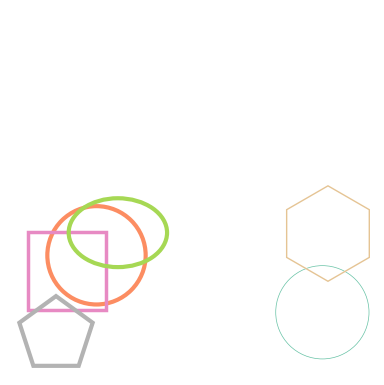[{"shape": "circle", "thickness": 0.5, "radius": 0.61, "center": [0.837, 0.189]}, {"shape": "circle", "thickness": 3, "radius": 0.64, "center": [0.251, 0.337]}, {"shape": "square", "thickness": 2.5, "radius": 0.51, "center": [0.175, 0.296]}, {"shape": "oval", "thickness": 3, "radius": 0.64, "center": [0.306, 0.396]}, {"shape": "hexagon", "thickness": 1, "radius": 0.62, "center": [0.852, 0.393]}, {"shape": "pentagon", "thickness": 3, "radius": 0.5, "center": [0.145, 0.131]}]